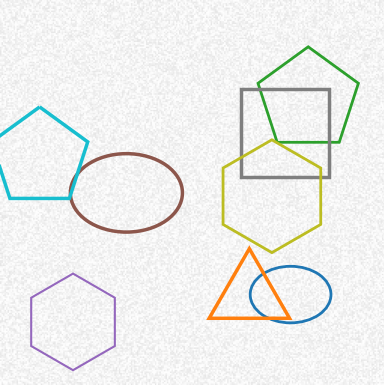[{"shape": "oval", "thickness": 2, "radius": 0.52, "center": [0.755, 0.235]}, {"shape": "triangle", "thickness": 2.5, "radius": 0.6, "center": [0.648, 0.234]}, {"shape": "pentagon", "thickness": 2, "radius": 0.69, "center": [0.801, 0.741]}, {"shape": "hexagon", "thickness": 1.5, "radius": 0.63, "center": [0.19, 0.164]}, {"shape": "oval", "thickness": 2.5, "radius": 0.73, "center": [0.328, 0.499]}, {"shape": "square", "thickness": 2.5, "radius": 0.57, "center": [0.741, 0.655]}, {"shape": "hexagon", "thickness": 2, "radius": 0.73, "center": [0.706, 0.49]}, {"shape": "pentagon", "thickness": 2.5, "radius": 0.66, "center": [0.103, 0.591]}]